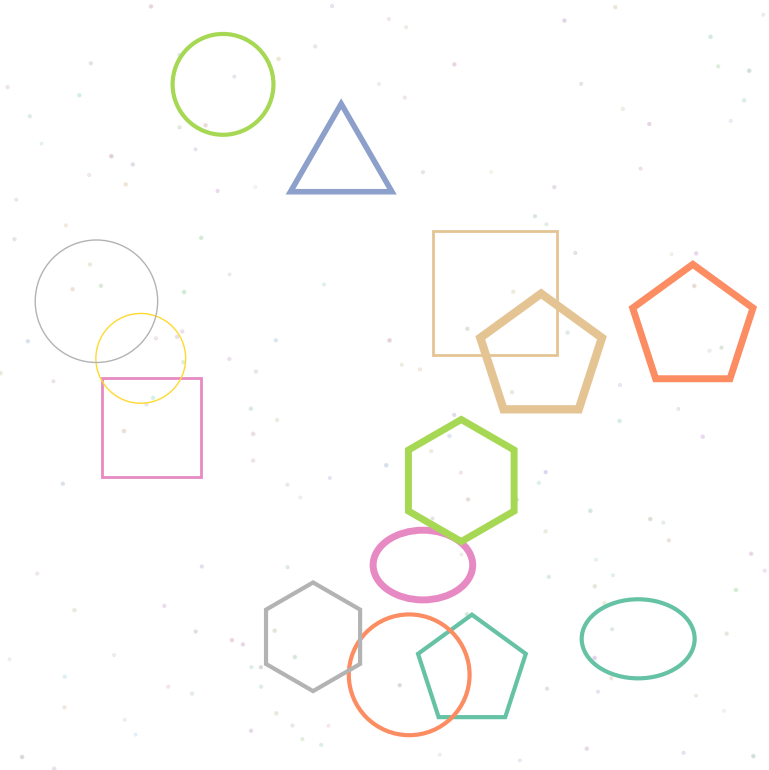[{"shape": "oval", "thickness": 1.5, "radius": 0.37, "center": [0.829, 0.17]}, {"shape": "pentagon", "thickness": 1.5, "radius": 0.37, "center": [0.613, 0.128]}, {"shape": "pentagon", "thickness": 2.5, "radius": 0.41, "center": [0.9, 0.575]}, {"shape": "circle", "thickness": 1.5, "radius": 0.39, "center": [0.531, 0.124]}, {"shape": "triangle", "thickness": 2, "radius": 0.38, "center": [0.443, 0.789]}, {"shape": "oval", "thickness": 2.5, "radius": 0.32, "center": [0.549, 0.266]}, {"shape": "square", "thickness": 1, "radius": 0.32, "center": [0.197, 0.445]}, {"shape": "hexagon", "thickness": 2.5, "radius": 0.4, "center": [0.599, 0.376]}, {"shape": "circle", "thickness": 1.5, "radius": 0.33, "center": [0.29, 0.89]}, {"shape": "circle", "thickness": 0.5, "radius": 0.29, "center": [0.183, 0.535]}, {"shape": "pentagon", "thickness": 3, "radius": 0.42, "center": [0.703, 0.536]}, {"shape": "square", "thickness": 1, "radius": 0.4, "center": [0.643, 0.619]}, {"shape": "circle", "thickness": 0.5, "radius": 0.4, "center": [0.125, 0.609]}, {"shape": "hexagon", "thickness": 1.5, "radius": 0.35, "center": [0.407, 0.173]}]